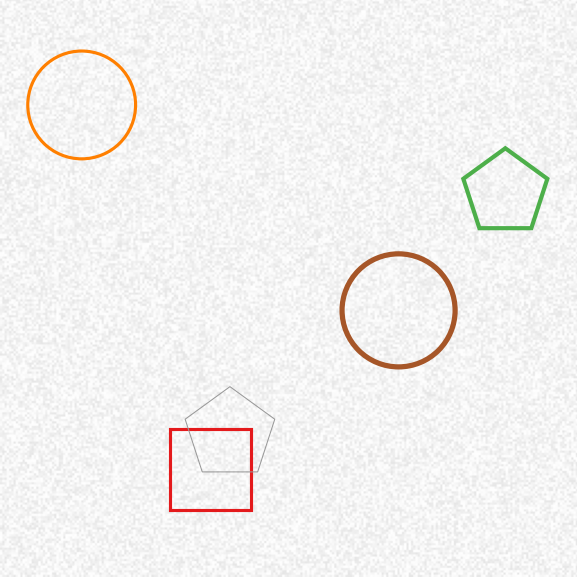[{"shape": "square", "thickness": 1.5, "radius": 0.35, "center": [0.365, 0.186]}, {"shape": "pentagon", "thickness": 2, "radius": 0.38, "center": [0.875, 0.666]}, {"shape": "circle", "thickness": 1.5, "radius": 0.47, "center": [0.141, 0.817]}, {"shape": "circle", "thickness": 2.5, "radius": 0.49, "center": [0.69, 0.462]}, {"shape": "pentagon", "thickness": 0.5, "radius": 0.41, "center": [0.398, 0.248]}]